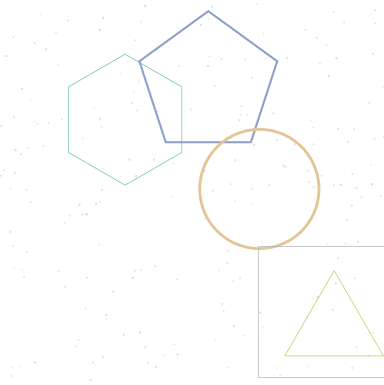[{"shape": "hexagon", "thickness": 0.5, "radius": 0.85, "center": [0.325, 0.689]}, {"shape": "pentagon", "thickness": 1.5, "radius": 0.94, "center": [0.541, 0.783]}, {"shape": "triangle", "thickness": 0.5, "radius": 0.74, "center": [0.868, 0.15]}, {"shape": "circle", "thickness": 2, "radius": 0.77, "center": [0.674, 0.509]}, {"shape": "square", "thickness": 0.5, "radius": 0.85, "center": [0.84, 0.191]}]